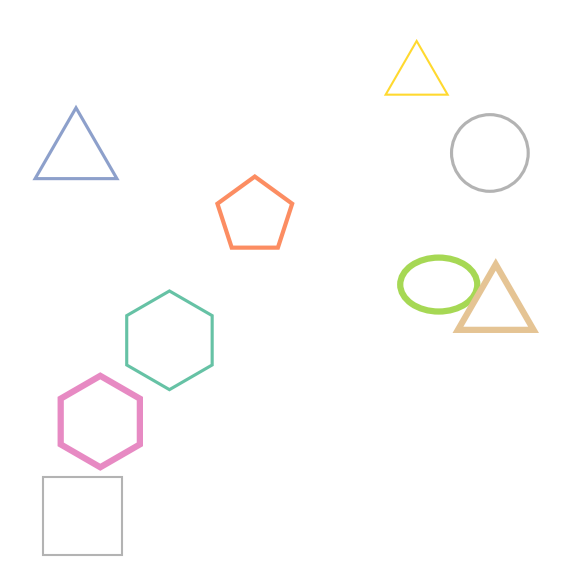[{"shape": "hexagon", "thickness": 1.5, "radius": 0.43, "center": [0.293, 0.41]}, {"shape": "pentagon", "thickness": 2, "radius": 0.34, "center": [0.441, 0.625]}, {"shape": "triangle", "thickness": 1.5, "radius": 0.41, "center": [0.132, 0.731]}, {"shape": "hexagon", "thickness": 3, "radius": 0.4, "center": [0.174, 0.269]}, {"shape": "oval", "thickness": 3, "radius": 0.33, "center": [0.76, 0.506]}, {"shape": "triangle", "thickness": 1, "radius": 0.31, "center": [0.721, 0.866]}, {"shape": "triangle", "thickness": 3, "radius": 0.38, "center": [0.858, 0.466]}, {"shape": "circle", "thickness": 1.5, "radius": 0.33, "center": [0.848, 0.734]}, {"shape": "square", "thickness": 1, "radius": 0.34, "center": [0.143, 0.105]}]